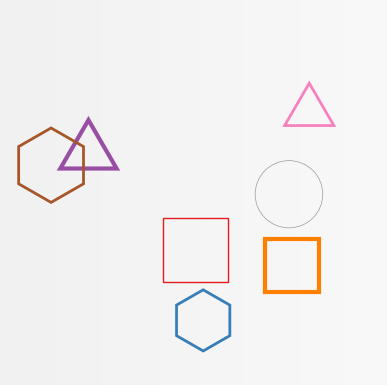[{"shape": "square", "thickness": 1, "radius": 0.42, "center": [0.505, 0.35]}, {"shape": "hexagon", "thickness": 2, "radius": 0.4, "center": [0.524, 0.168]}, {"shape": "triangle", "thickness": 3, "radius": 0.42, "center": [0.228, 0.604]}, {"shape": "square", "thickness": 3, "radius": 0.35, "center": [0.754, 0.311]}, {"shape": "hexagon", "thickness": 2, "radius": 0.48, "center": [0.132, 0.571]}, {"shape": "triangle", "thickness": 2, "radius": 0.37, "center": [0.798, 0.711]}, {"shape": "circle", "thickness": 0.5, "radius": 0.44, "center": [0.746, 0.495]}]